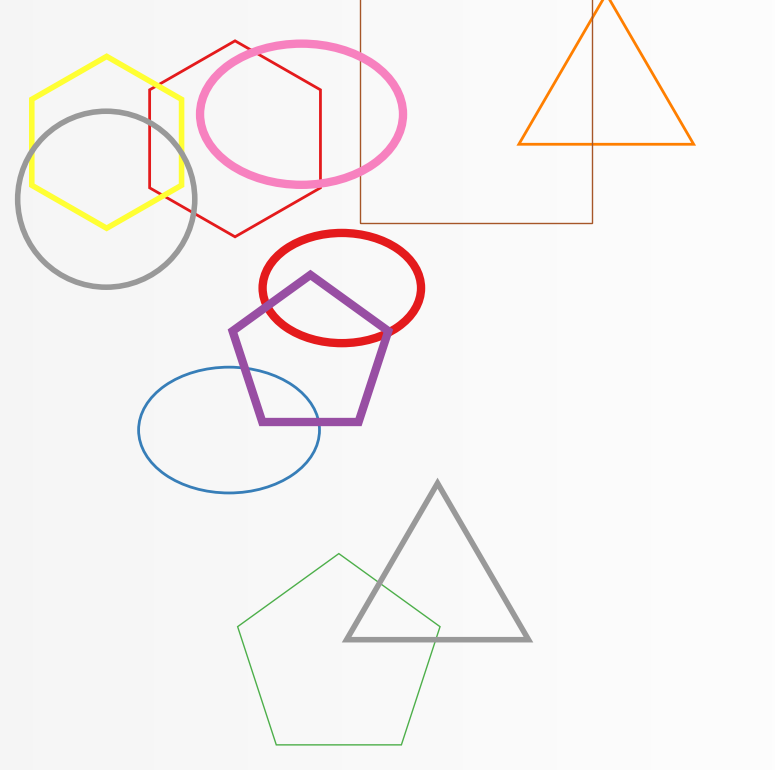[{"shape": "hexagon", "thickness": 1, "radius": 0.64, "center": [0.303, 0.82]}, {"shape": "oval", "thickness": 3, "radius": 0.51, "center": [0.441, 0.626]}, {"shape": "oval", "thickness": 1, "radius": 0.58, "center": [0.296, 0.441]}, {"shape": "pentagon", "thickness": 0.5, "radius": 0.69, "center": [0.437, 0.144]}, {"shape": "pentagon", "thickness": 3, "radius": 0.53, "center": [0.401, 0.537]}, {"shape": "triangle", "thickness": 1, "radius": 0.65, "center": [0.782, 0.878]}, {"shape": "hexagon", "thickness": 2, "radius": 0.56, "center": [0.138, 0.815]}, {"shape": "square", "thickness": 0.5, "radius": 0.75, "center": [0.614, 0.86]}, {"shape": "oval", "thickness": 3, "radius": 0.65, "center": [0.389, 0.852]}, {"shape": "triangle", "thickness": 2, "radius": 0.68, "center": [0.565, 0.237]}, {"shape": "circle", "thickness": 2, "radius": 0.57, "center": [0.137, 0.741]}]